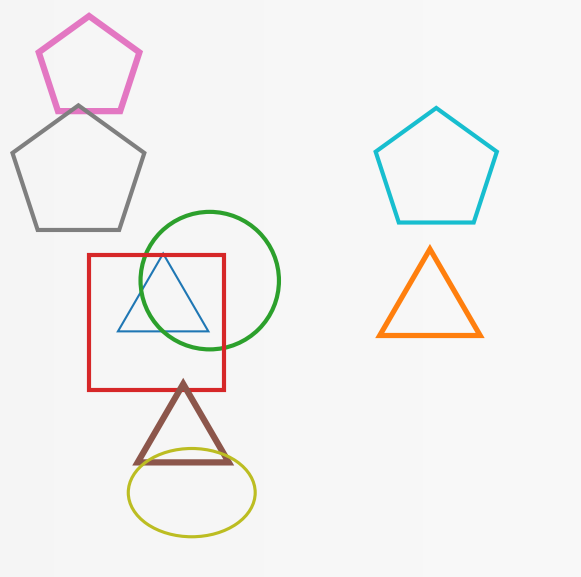[{"shape": "triangle", "thickness": 1, "radius": 0.45, "center": [0.281, 0.47]}, {"shape": "triangle", "thickness": 2.5, "radius": 0.5, "center": [0.74, 0.468]}, {"shape": "circle", "thickness": 2, "radius": 0.6, "center": [0.361, 0.513]}, {"shape": "square", "thickness": 2, "radius": 0.58, "center": [0.269, 0.44]}, {"shape": "triangle", "thickness": 3, "radius": 0.45, "center": [0.315, 0.244]}, {"shape": "pentagon", "thickness": 3, "radius": 0.46, "center": [0.153, 0.88]}, {"shape": "pentagon", "thickness": 2, "radius": 0.6, "center": [0.135, 0.697]}, {"shape": "oval", "thickness": 1.5, "radius": 0.55, "center": [0.33, 0.146]}, {"shape": "pentagon", "thickness": 2, "radius": 0.55, "center": [0.751, 0.703]}]